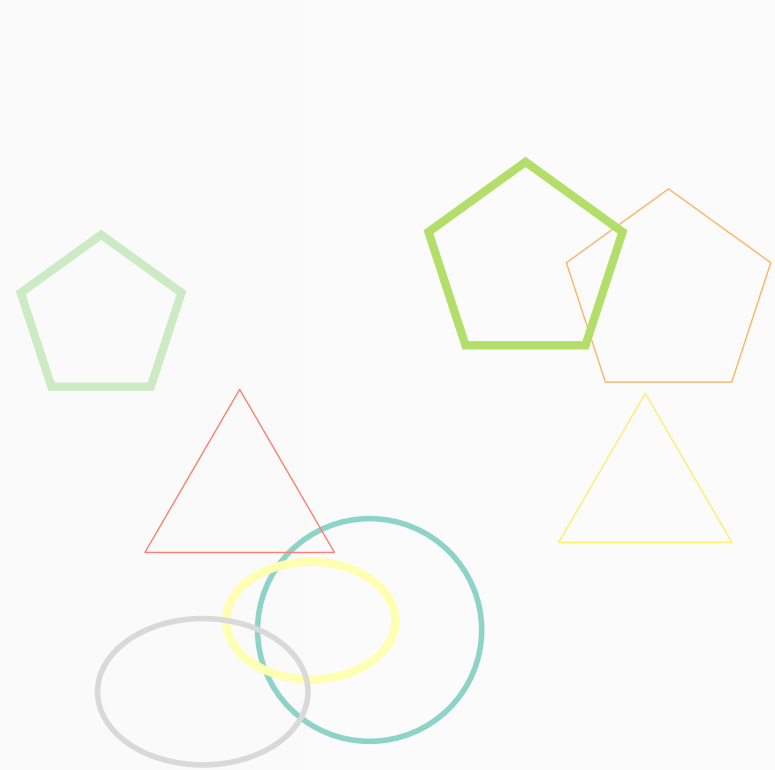[{"shape": "circle", "thickness": 2, "radius": 0.72, "center": [0.477, 0.182]}, {"shape": "oval", "thickness": 3, "radius": 0.55, "center": [0.401, 0.194]}, {"shape": "triangle", "thickness": 0.5, "radius": 0.71, "center": [0.309, 0.353]}, {"shape": "pentagon", "thickness": 0.5, "radius": 0.69, "center": [0.863, 0.616]}, {"shape": "pentagon", "thickness": 3, "radius": 0.66, "center": [0.678, 0.658]}, {"shape": "oval", "thickness": 2, "radius": 0.68, "center": [0.262, 0.102]}, {"shape": "pentagon", "thickness": 3, "radius": 0.55, "center": [0.13, 0.586]}, {"shape": "triangle", "thickness": 0.5, "radius": 0.65, "center": [0.833, 0.36]}]